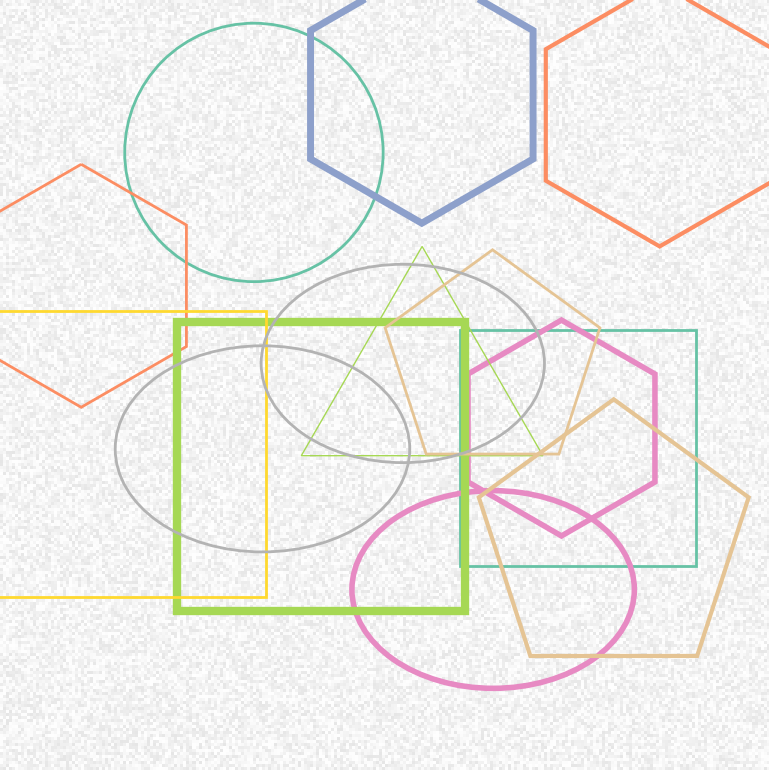[{"shape": "circle", "thickness": 1, "radius": 0.84, "center": [0.33, 0.802]}, {"shape": "square", "thickness": 1, "radius": 0.77, "center": [0.751, 0.418]}, {"shape": "hexagon", "thickness": 1.5, "radius": 0.85, "center": [0.857, 0.851]}, {"shape": "hexagon", "thickness": 1, "radius": 0.79, "center": [0.105, 0.629]}, {"shape": "hexagon", "thickness": 2.5, "radius": 0.83, "center": [0.548, 0.877]}, {"shape": "hexagon", "thickness": 2, "radius": 0.7, "center": [0.729, 0.444]}, {"shape": "oval", "thickness": 2, "radius": 0.92, "center": [0.64, 0.234]}, {"shape": "triangle", "thickness": 0.5, "radius": 0.91, "center": [0.548, 0.499]}, {"shape": "square", "thickness": 3, "radius": 0.94, "center": [0.417, 0.394]}, {"shape": "square", "thickness": 1, "radius": 0.93, "center": [0.16, 0.41]}, {"shape": "pentagon", "thickness": 1.5, "radius": 0.92, "center": [0.797, 0.297]}, {"shape": "pentagon", "thickness": 1, "radius": 0.73, "center": [0.64, 0.529]}, {"shape": "oval", "thickness": 1, "radius": 0.92, "center": [0.523, 0.528]}, {"shape": "oval", "thickness": 1, "radius": 0.96, "center": [0.341, 0.417]}]